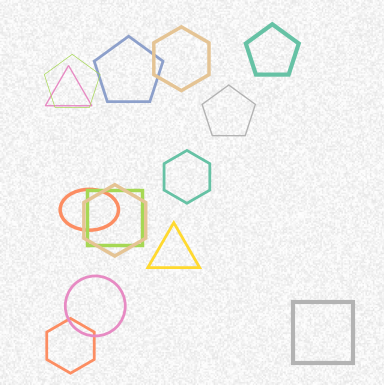[{"shape": "pentagon", "thickness": 3, "radius": 0.36, "center": [0.707, 0.865]}, {"shape": "hexagon", "thickness": 2, "radius": 0.34, "center": [0.486, 0.541]}, {"shape": "oval", "thickness": 2.5, "radius": 0.38, "center": [0.232, 0.455]}, {"shape": "hexagon", "thickness": 2, "radius": 0.36, "center": [0.183, 0.102]}, {"shape": "pentagon", "thickness": 2, "radius": 0.47, "center": [0.334, 0.812]}, {"shape": "triangle", "thickness": 1, "radius": 0.35, "center": [0.178, 0.76]}, {"shape": "circle", "thickness": 2, "radius": 0.39, "center": [0.247, 0.205]}, {"shape": "pentagon", "thickness": 0.5, "radius": 0.38, "center": [0.188, 0.783]}, {"shape": "square", "thickness": 2.5, "radius": 0.36, "center": [0.298, 0.436]}, {"shape": "triangle", "thickness": 2, "radius": 0.39, "center": [0.451, 0.344]}, {"shape": "hexagon", "thickness": 2.5, "radius": 0.41, "center": [0.471, 0.847]}, {"shape": "hexagon", "thickness": 2.5, "radius": 0.46, "center": [0.298, 0.428]}, {"shape": "square", "thickness": 3, "radius": 0.39, "center": [0.839, 0.136]}, {"shape": "pentagon", "thickness": 1, "radius": 0.36, "center": [0.594, 0.706]}]